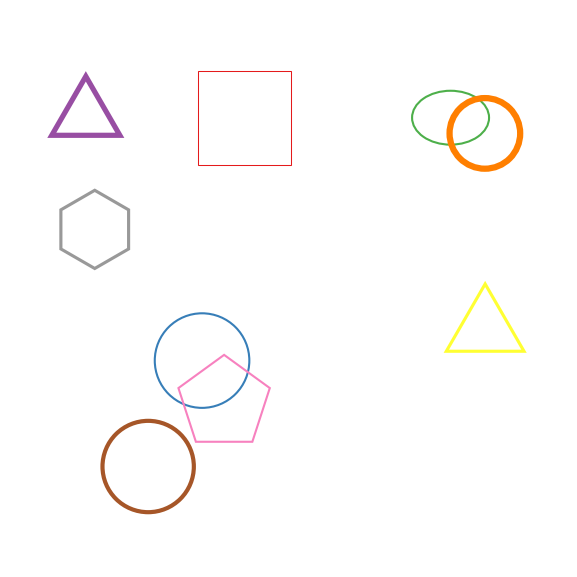[{"shape": "square", "thickness": 0.5, "radius": 0.4, "center": [0.423, 0.795]}, {"shape": "circle", "thickness": 1, "radius": 0.41, "center": [0.35, 0.375]}, {"shape": "oval", "thickness": 1, "radius": 0.33, "center": [0.78, 0.795]}, {"shape": "triangle", "thickness": 2.5, "radius": 0.34, "center": [0.149, 0.799]}, {"shape": "circle", "thickness": 3, "radius": 0.31, "center": [0.84, 0.768]}, {"shape": "triangle", "thickness": 1.5, "radius": 0.39, "center": [0.84, 0.43]}, {"shape": "circle", "thickness": 2, "radius": 0.4, "center": [0.257, 0.191]}, {"shape": "pentagon", "thickness": 1, "radius": 0.42, "center": [0.388, 0.301]}, {"shape": "hexagon", "thickness": 1.5, "radius": 0.34, "center": [0.164, 0.602]}]